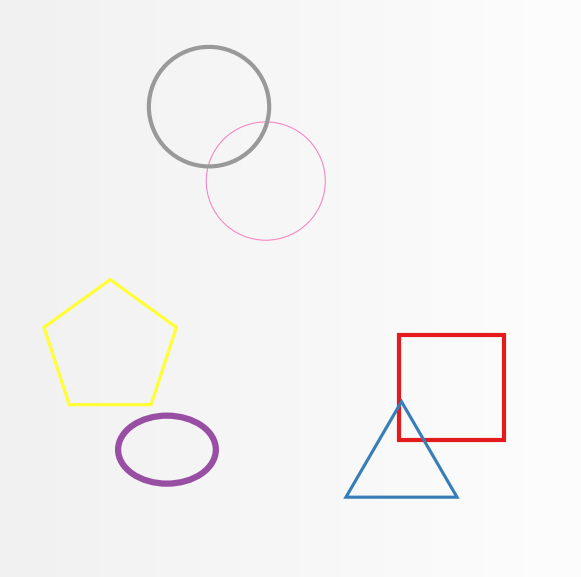[{"shape": "square", "thickness": 2, "radius": 0.45, "center": [0.777, 0.329]}, {"shape": "triangle", "thickness": 1.5, "radius": 0.55, "center": [0.691, 0.193]}, {"shape": "oval", "thickness": 3, "radius": 0.42, "center": [0.287, 0.221]}, {"shape": "pentagon", "thickness": 1.5, "radius": 0.6, "center": [0.19, 0.395]}, {"shape": "circle", "thickness": 0.5, "radius": 0.51, "center": [0.457, 0.686]}, {"shape": "circle", "thickness": 2, "radius": 0.52, "center": [0.36, 0.814]}]